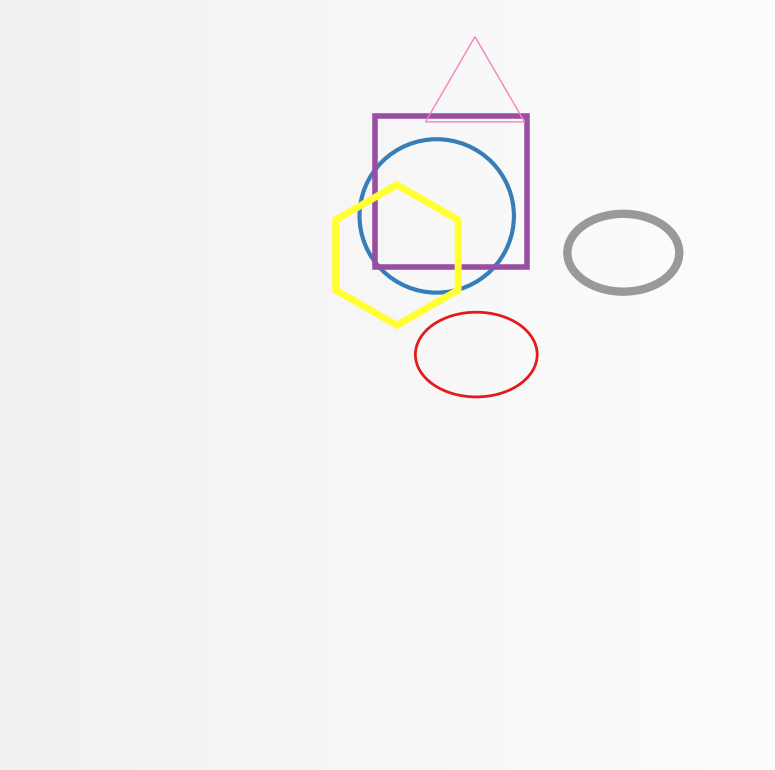[{"shape": "oval", "thickness": 1, "radius": 0.39, "center": [0.615, 0.54]}, {"shape": "circle", "thickness": 1.5, "radius": 0.5, "center": [0.564, 0.72]}, {"shape": "square", "thickness": 2, "radius": 0.49, "center": [0.582, 0.751]}, {"shape": "hexagon", "thickness": 2.5, "radius": 0.46, "center": [0.512, 0.669]}, {"shape": "triangle", "thickness": 0.5, "radius": 0.37, "center": [0.613, 0.879]}, {"shape": "oval", "thickness": 3, "radius": 0.36, "center": [0.804, 0.672]}]